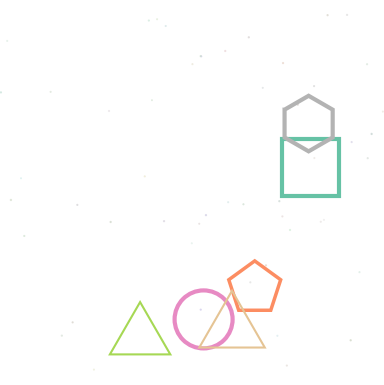[{"shape": "square", "thickness": 3, "radius": 0.37, "center": [0.807, 0.566]}, {"shape": "pentagon", "thickness": 2.5, "radius": 0.35, "center": [0.662, 0.251]}, {"shape": "circle", "thickness": 3, "radius": 0.38, "center": [0.529, 0.17]}, {"shape": "triangle", "thickness": 1.5, "radius": 0.45, "center": [0.364, 0.125]}, {"shape": "triangle", "thickness": 1.5, "radius": 0.49, "center": [0.603, 0.146]}, {"shape": "hexagon", "thickness": 3, "radius": 0.36, "center": [0.802, 0.679]}]